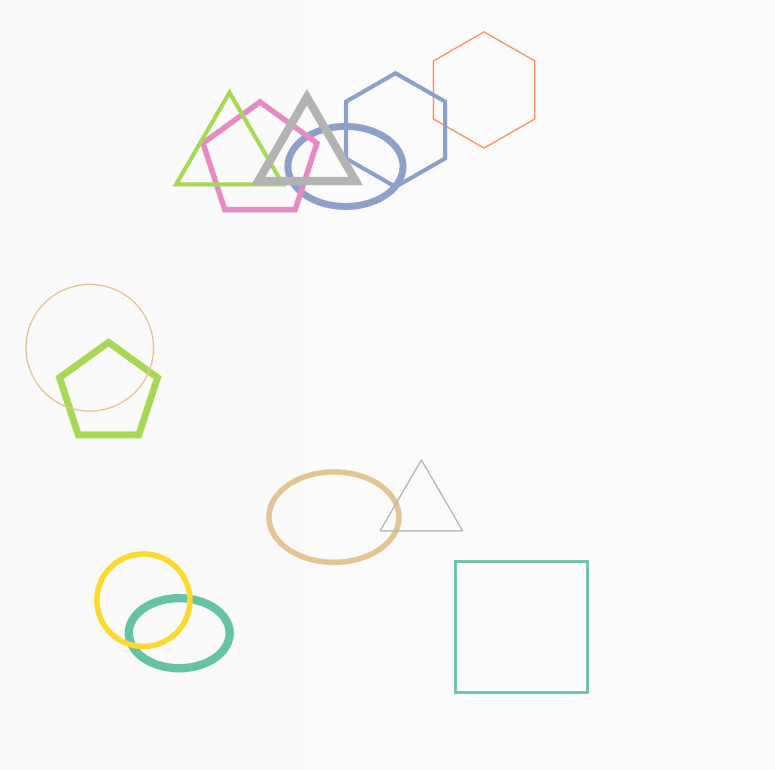[{"shape": "oval", "thickness": 3, "radius": 0.33, "center": [0.231, 0.178]}, {"shape": "square", "thickness": 1, "radius": 0.43, "center": [0.672, 0.186]}, {"shape": "hexagon", "thickness": 0.5, "radius": 0.38, "center": [0.625, 0.883]}, {"shape": "oval", "thickness": 2.5, "radius": 0.37, "center": [0.446, 0.784]}, {"shape": "hexagon", "thickness": 1.5, "radius": 0.37, "center": [0.51, 0.831]}, {"shape": "pentagon", "thickness": 2, "radius": 0.39, "center": [0.335, 0.79]}, {"shape": "triangle", "thickness": 1.5, "radius": 0.4, "center": [0.296, 0.8]}, {"shape": "pentagon", "thickness": 2.5, "radius": 0.33, "center": [0.14, 0.489]}, {"shape": "circle", "thickness": 2, "radius": 0.3, "center": [0.185, 0.22]}, {"shape": "circle", "thickness": 0.5, "radius": 0.41, "center": [0.116, 0.548]}, {"shape": "oval", "thickness": 2, "radius": 0.42, "center": [0.431, 0.328]}, {"shape": "triangle", "thickness": 0.5, "radius": 0.31, "center": [0.544, 0.341]}, {"shape": "triangle", "thickness": 3, "radius": 0.36, "center": [0.396, 0.801]}]